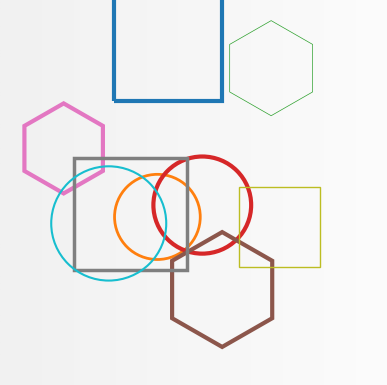[{"shape": "square", "thickness": 3, "radius": 0.7, "center": [0.433, 0.877]}, {"shape": "circle", "thickness": 2, "radius": 0.55, "center": [0.406, 0.437]}, {"shape": "hexagon", "thickness": 0.5, "radius": 0.62, "center": [0.7, 0.823]}, {"shape": "circle", "thickness": 3, "radius": 0.63, "center": [0.522, 0.467]}, {"shape": "hexagon", "thickness": 3, "radius": 0.75, "center": [0.573, 0.248]}, {"shape": "hexagon", "thickness": 3, "radius": 0.58, "center": [0.164, 0.615]}, {"shape": "square", "thickness": 2.5, "radius": 0.73, "center": [0.336, 0.444]}, {"shape": "square", "thickness": 1, "radius": 0.52, "center": [0.721, 0.41]}, {"shape": "circle", "thickness": 1.5, "radius": 0.74, "center": [0.281, 0.42]}]